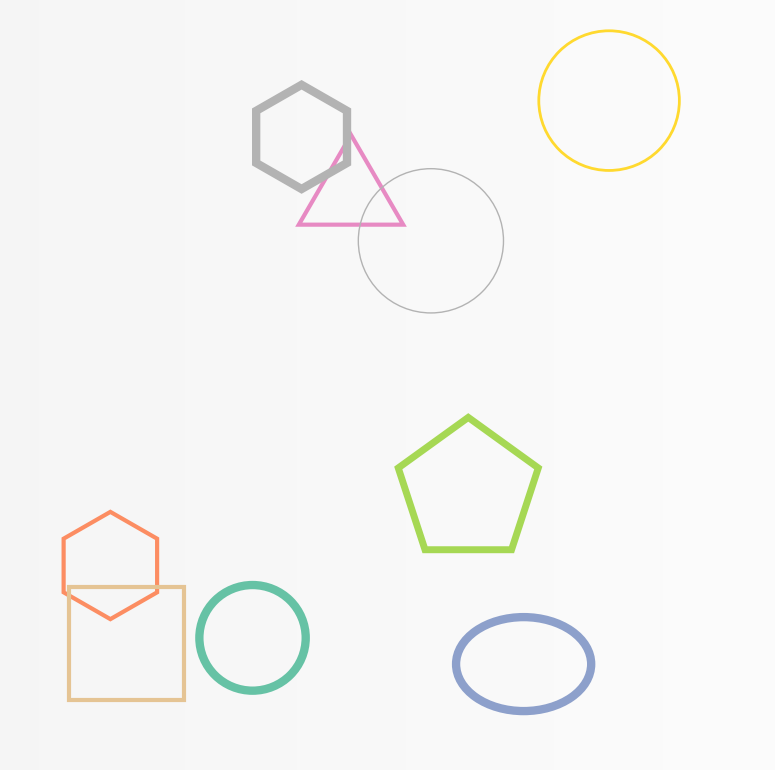[{"shape": "circle", "thickness": 3, "radius": 0.34, "center": [0.326, 0.172]}, {"shape": "hexagon", "thickness": 1.5, "radius": 0.35, "center": [0.142, 0.266]}, {"shape": "oval", "thickness": 3, "radius": 0.44, "center": [0.676, 0.138]}, {"shape": "triangle", "thickness": 1.5, "radius": 0.39, "center": [0.453, 0.747]}, {"shape": "pentagon", "thickness": 2.5, "radius": 0.47, "center": [0.604, 0.363]}, {"shape": "circle", "thickness": 1, "radius": 0.45, "center": [0.786, 0.869]}, {"shape": "square", "thickness": 1.5, "radius": 0.37, "center": [0.163, 0.164]}, {"shape": "hexagon", "thickness": 3, "radius": 0.34, "center": [0.389, 0.822]}, {"shape": "circle", "thickness": 0.5, "radius": 0.47, "center": [0.556, 0.687]}]